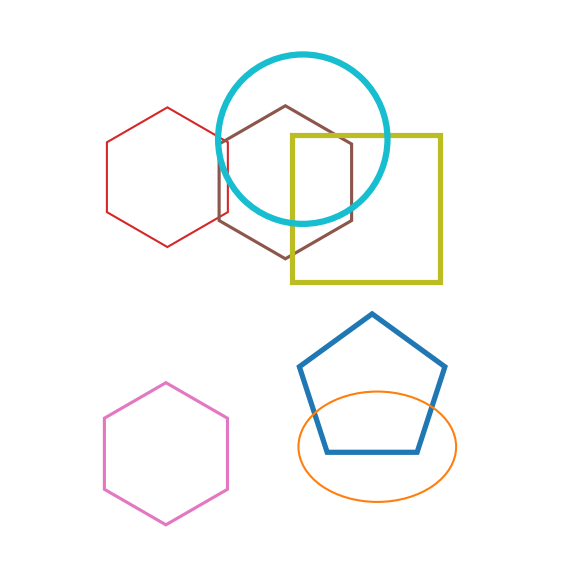[{"shape": "pentagon", "thickness": 2.5, "radius": 0.66, "center": [0.644, 0.323]}, {"shape": "oval", "thickness": 1, "radius": 0.68, "center": [0.653, 0.226]}, {"shape": "hexagon", "thickness": 1, "radius": 0.6, "center": [0.29, 0.692]}, {"shape": "hexagon", "thickness": 1.5, "radius": 0.66, "center": [0.494, 0.684]}, {"shape": "hexagon", "thickness": 1.5, "radius": 0.62, "center": [0.287, 0.213]}, {"shape": "square", "thickness": 2.5, "radius": 0.64, "center": [0.634, 0.638]}, {"shape": "circle", "thickness": 3, "radius": 0.73, "center": [0.524, 0.758]}]